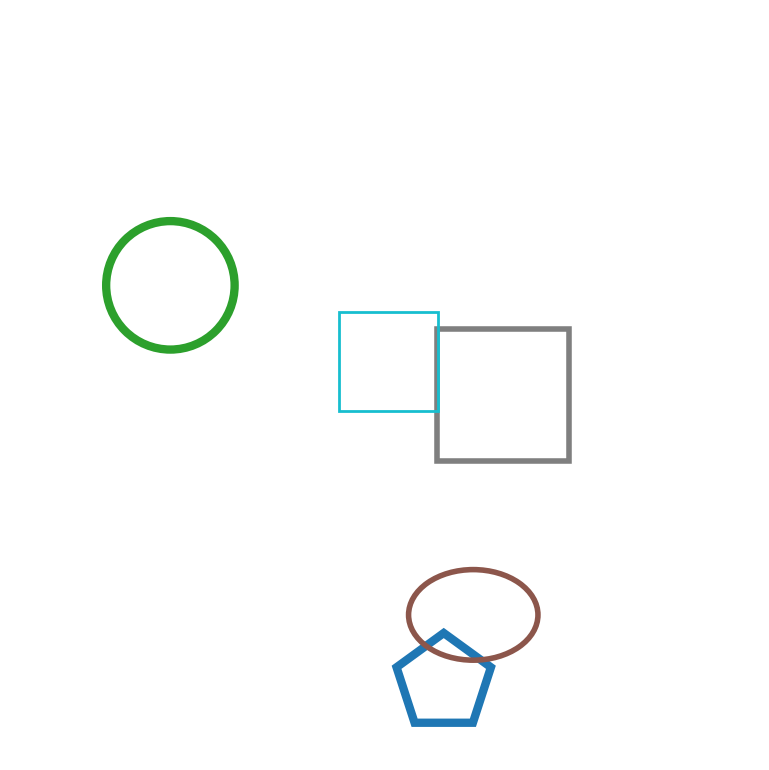[{"shape": "pentagon", "thickness": 3, "radius": 0.32, "center": [0.576, 0.113]}, {"shape": "circle", "thickness": 3, "radius": 0.42, "center": [0.221, 0.629]}, {"shape": "oval", "thickness": 2, "radius": 0.42, "center": [0.615, 0.201]}, {"shape": "square", "thickness": 2, "radius": 0.43, "center": [0.653, 0.487]}, {"shape": "square", "thickness": 1, "radius": 0.32, "center": [0.504, 0.531]}]